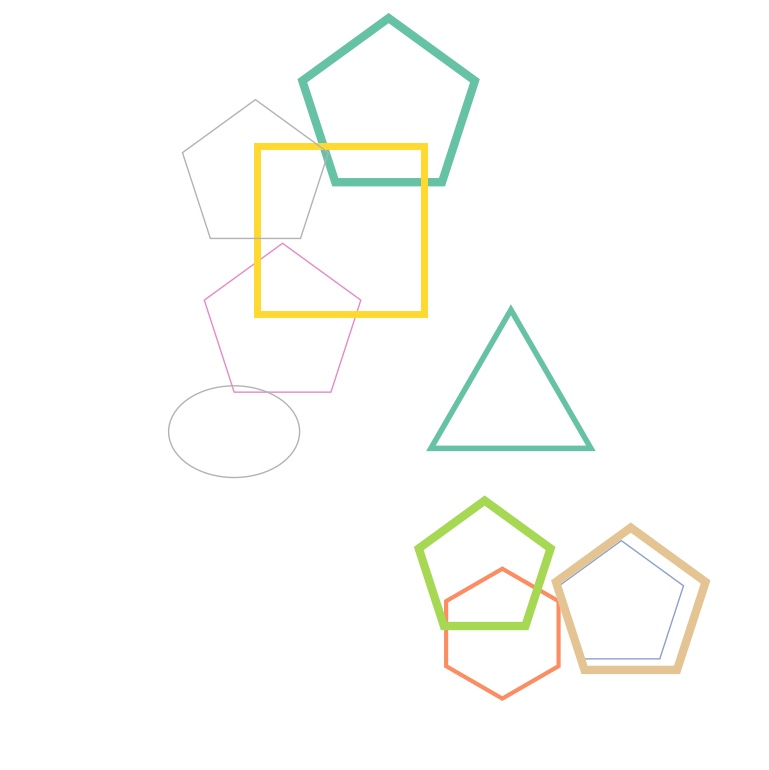[{"shape": "triangle", "thickness": 2, "radius": 0.6, "center": [0.664, 0.478]}, {"shape": "pentagon", "thickness": 3, "radius": 0.59, "center": [0.505, 0.859]}, {"shape": "hexagon", "thickness": 1.5, "radius": 0.42, "center": [0.652, 0.177]}, {"shape": "pentagon", "thickness": 0.5, "radius": 0.42, "center": [0.807, 0.213]}, {"shape": "pentagon", "thickness": 0.5, "radius": 0.53, "center": [0.367, 0.577]}, {"shape": "pentagon", "thickness": 3, "radius": 0.45, "center": [0.629, 0.26]}, {"shape": "square", "thickness": 2.5, "radius": 0.54, "center": [0.442, 0.702]}, {"shape": "pentagon", "thickness": 3, "radius": 0.51, "center": [0.819, 0.213]}, {"shape": "pentagon", "thickness": 0.5, "radius": 0.5, "center": [0.332, 0.771]}, {"shape": "oval", "thickness": 0.5, "radius": 0.43, "center": [0.304, 0.439]}]